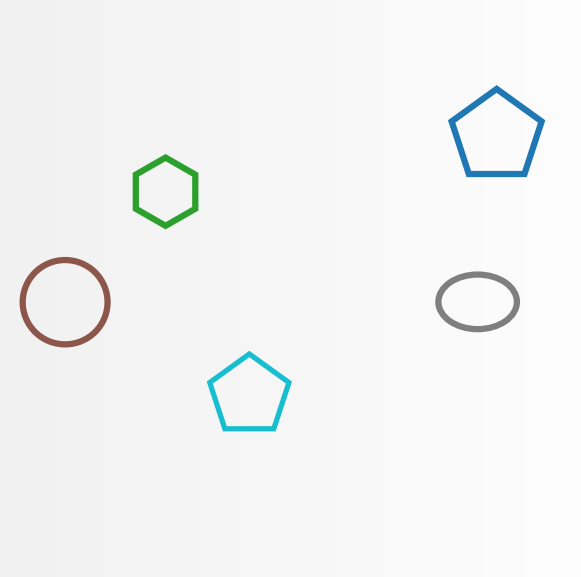[{"shape": "pentagon", "thickness": 3, "radius": 0.41, "center": [0.854, 0.764]}, {"shape": "hexagon", "thickness": 3, "radius": 0.3, "center": [0.285, 0.667]}, {"shape": "circle", "thickness": 3, "radius": 0.37, "center": [0.112, 0.476]}, {"shape": "oval", "thickness": 3, "radius": 0.34, "center": [0.822, 0.476]}, {"shape": "pentagon", "thickness": 2.5, "radius": 0.36, "center": [0.429, 0.315]}]